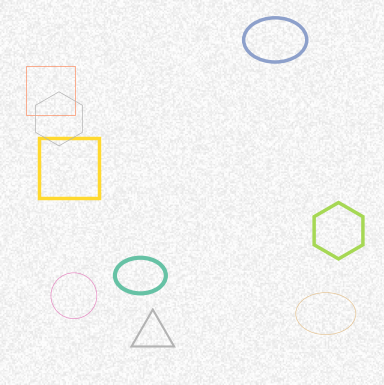[{"shape": "oval", "thickness": 3, "radius": 0.33, "center": [0.365, 0.284]}, {"shape": "square", "thickness": 0.5, "radius": 0.32, "center": [0.132, 0.765]}, {"shape": "oval", "thickness": 2.5, "radius": 0.41, "center": [0.715, 0.896]}, {"shape": "circle", "thickness": 0.5, "radius": 0.3, "center": [0.192, 0.232]}, {"shape": "hexagon", "thickness": 2.5, "radius": 0.37, "center": [0.879, 0.401]}, {"shape": "square", "thickness": 2.5, "radius": 0.39, "center": [0.179, 0.563]}, {"shape": "oval", "thickness": 0.5, "radius": 0.39, "center": [0.846, 0.185]}, {"shape": "hexagon", "thickness": 0.5, "radius": 0.35, "center": [0.153, 0.691]}, {"shape": "triangle", "thickness": 1.5, "radius": 0.32, "center": [0.397, 0.132]}]